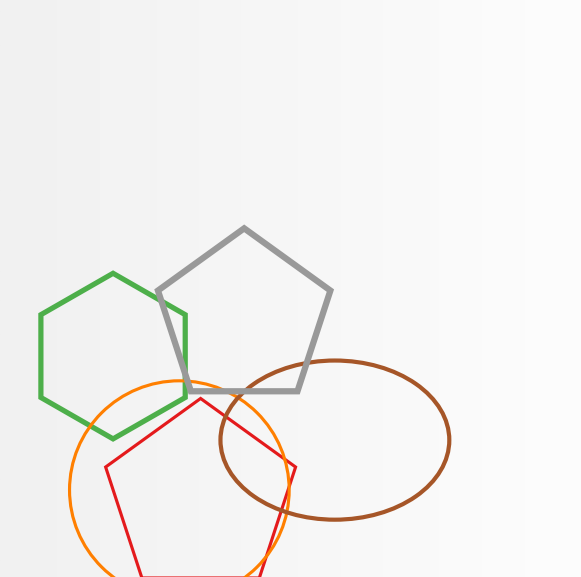[{"shape": "pentagon", "thickness": 1.5, "radius": 0.86, "center": [0.345, 0.137]}, {"shape": "hexagon", "thickness": 2.5, "radius": 0.72, "center": [0.195, 0.383]}, {"shape": "circle", "thickness": 1.5, "radius": 0.94, "center": [0.309, 0.151]}, {"shape": "oval", "thickness": 2, "radius": 0.98, "center": [0.576, 0.237]}, {"shape": "pentagon", "thickness": 3, "radius": 0.78, "center": [0.42, 0.448]}]